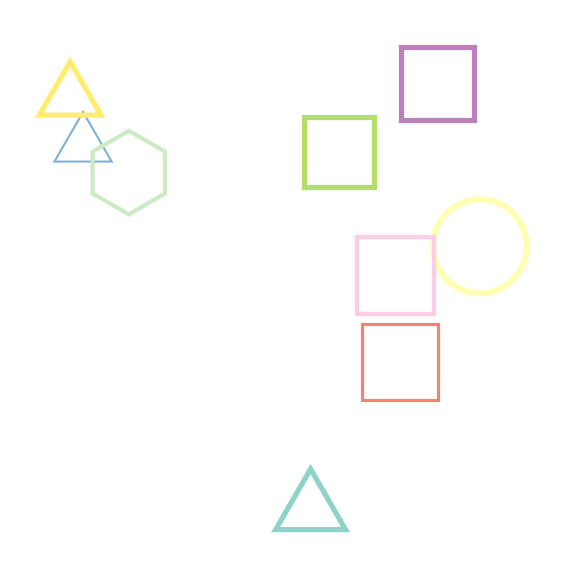[{"shape": "triangle", "thickness": 2.5, "radius": 0.35, "center": [0.538, 0.117]}, {"shape": "circle", "thickness": 3, "radius": 0.41, "center": [0.831, 0.573]}, {"shape": "square", "thickness": 1.5, "radius": 0.33, "center": [0.693, 0.373]}, {"shape": "triangle", "thickness": 1, "radius": 0.29, "center": [0.144, 0.748]}, {"shape": "square", "thickness": 2.5, "radius": 0.3, "center": [0.588, 0.736]}, {"shape": "square", "thickness": 2, "radius": 0.33, "center": [0.685, 0.522]}, {"shape": "square", "thickness": 2.5, "radius": 0.32, "center": [0.757, 0.855]}, {"shape": "hexagon", "thickness": 2, "radius": 0.36, "center": [0.223, 0.7]}, {"shape": "triangle", "thickness": 2.5, "radius": 0.31, "center": [0.122, 0.831]}]